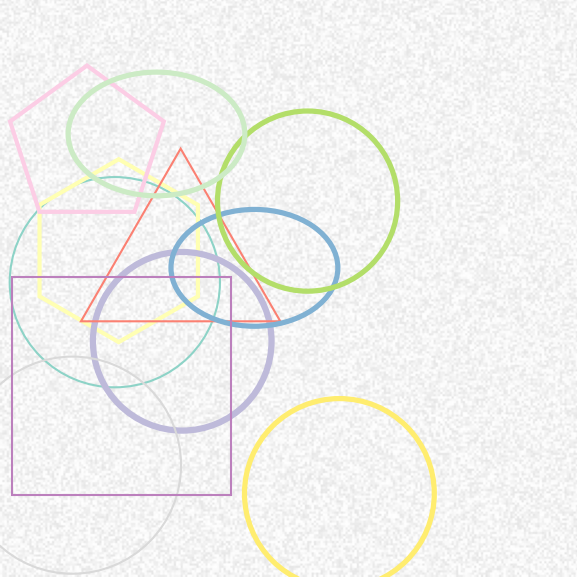[{"shape": "circle", "thickness": 1, "radius": 0.91, "center": [0.199, 0.51]}, {"shape": "hexagon", "thickness": 2, "radius": 0.79, "center": [0.206, 0.565]}, {"shape": "circle", "thickness": 3, "radius": 0.77, "center": [0.316, 0.408]}, {"shape": "triangle", "thickness": 1, "radius": 1.0, "center": [0.313, 0.542]}, {"shape": "oval", "thickness": 2.5, "radius": 0.72, "center": [0.441, 0.535]}, {"shape": "circle", "thickness": 2.5, "radius": 0.78, "center": [0.533, 0.651]}, {"shape": "pentagon", "thickness": 2, "radius": 0.7, "center": [0.151, 0.746]}, {"shape": "circle", "thickness": 1, "radius": 0.94, "center": [0.126, 0.194]}, {"shape": "square", "thickness": 1, "radius": 0.94, "center": [0.21, 0.33]}, {"shape": "oval", "thickness": 2.5, "radius": 0.76, "center": [0.271, 0.767]}, {"shape": "circle", "thickness": 2.5, "radius": 0.82, "center": [0.588, 0.145]}]